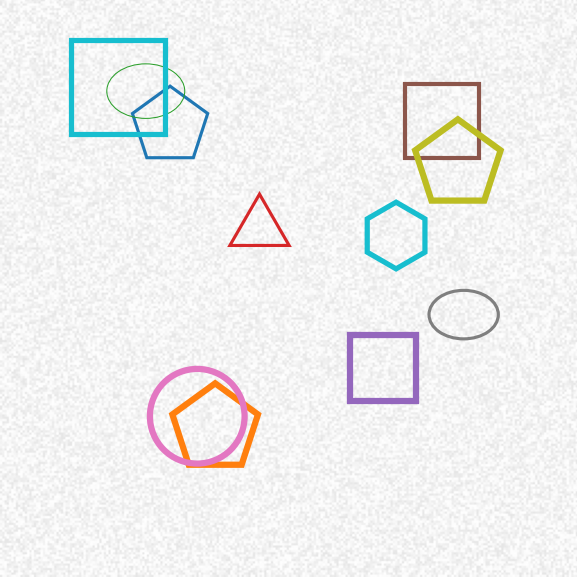[{"shape": "pentagon", "thickness": 1.5, "radius": 0.34, "center": [0.295, 0.781]}, {"shape": "pentagon", "thickness": 3, "radius": 0.39, "center": [0.373, 0.257]}, {"shape": "oval", "thickness": 0.5, "radius": 0.34, "center": [0.252, 0.841]}, {"shape": "triangle", "thickness": 1.5, "radius": 0.3, "center": [0.449, 0.604]}, {"shape": "square", "thickness": 3, "radius": 0.29, "center": [0.663, 0.362]}, {"shape": "square", "thickness": 2, "radius": 0.32, "center": [0.765, 0.789]}, {"shape": "circle", "thickness": 3, "radius": 0.41, "center": [0.342, 0.278]}, {"shape": "oval", "thickness": 1.5, "radius": 0.3, "center": [0.803, 0.454]}, {"shape": "pentagon", "thickness": 3, "radius": 0.39, "center": [0.793, 0.715]}, {"shape": "square", "thickness": 2.5, "radius": 0.41, "center": [0.204, 0.848]}, {"shape": "hexagon", "thickness": 2.5, "radius": 0.29, "center": [0.686, 0.591]}]